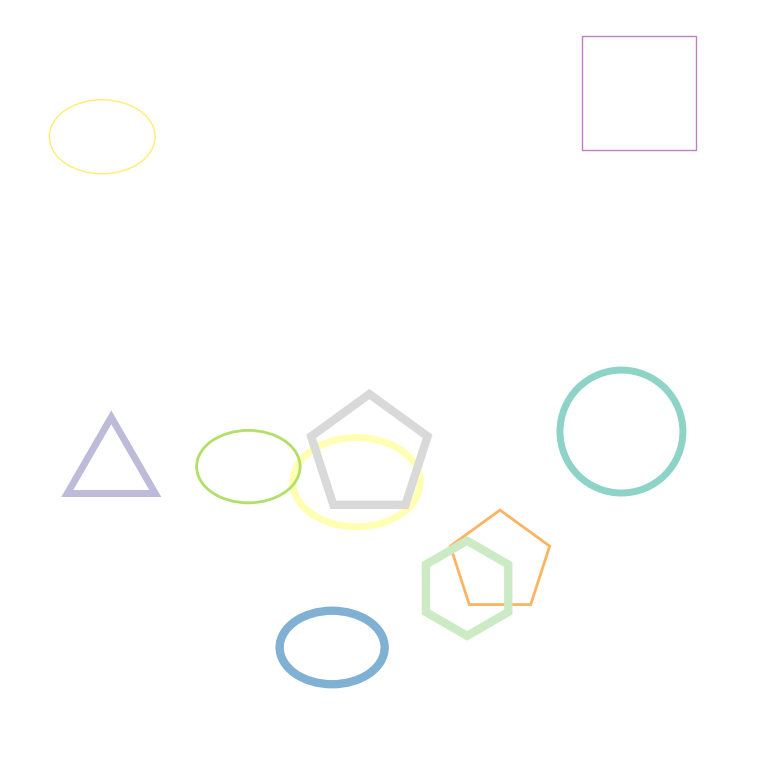[{"shape": "circle", "thickness": 2.5, "radius": 0.4, "center": [0.807, 0.44]}, {"shape": "oval", "thickness": 2.5, "radius": 0.41, "center": [0.463, 0.374]}, {"shape": "triangle", "thickness": 2.5, "radius": 0.33, "center": [0.145, 0.392]}, {"shape": "oval", "thickness": 3, "radius": 0.34, "center": [0.431, 0.159]}, {"shape": "pentagon", "thickness": 1, "radius": 0.34, "center": [0.649, 0.27]}, {"shape": "oval", "thickness": 1, "radius": 0.34, "center": [0.323, 0.394]}, {"shape": "pentagon", "thickness": 3, "radius": 0.4, "center": [0.48, 0.409]}, {"shape": "square", "thickness": 0.5, "radius": 0.37, "center": [0.83, 0.879]}, {"shape": "hexagon", "thickness": 3, "radius": 0.31, "center": [0.607, 0.236]}, {"shape": "oval", "thickness": 0.5, "radius": 0.34, "center": [0.133, 0.822]}]